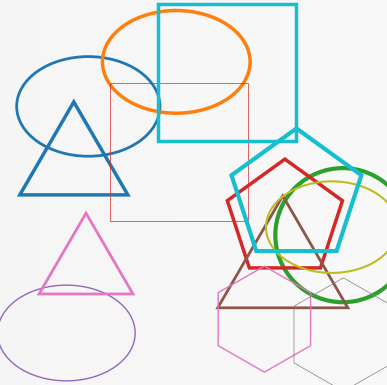[{"shape": "oval", "thickness": 2, "radius": 0.92, "center": [0.228, 0.724]}, {"shape": "triangle", "thickness": 2.5, "radius": 0.8, "center": [0.19, 0.574]}, {"shape": "oval", "thickness": 2.5, "radius": 0.95, "center": [0.455, 0.839]}, {"shape": "circle", "thickness": 3, "radius": 0.87, "center": [0.885, 0.389]}, {"shape": "square", "thickness": 0.5, "radius": 0.89, "center": [0.462, 0.605]}, {"shape": "pentagon", "thickness": 2.5, "radius": 0.78, "center": [0.735, 0.43]}, {"shape": "oval", "thickness": 1, "radius": 0.89, "center": [0.171, 0.135]}, {"shape": "triangle", "thickness": 2, "radius": 0.97, "center": [0.73, 0.297]}, {"shape": "triangle", "thickness": 2, "radius": 0.7, "center": [0.222, 0.306]}, {"shape": "hexagon", "thickness": 1, "radius": 0.69, "center": [0.682, 0.171]}, {"shape": "hexagon", "thickness": 0.5, "radius": 0.74, "center": [0.886, 0.131]}, {"shape": "oval", "thickness": 1.5, "radius": 0.85, "center": [0.856, 0.41]}, {"shape": "pentagon", "thickness": 3, "radius": 0.88, "center": [0.765, 0.49]}, {"shape": "square", "thickness": 2.5, "radius": 0.89, "center": [0.586, 0.812]}]